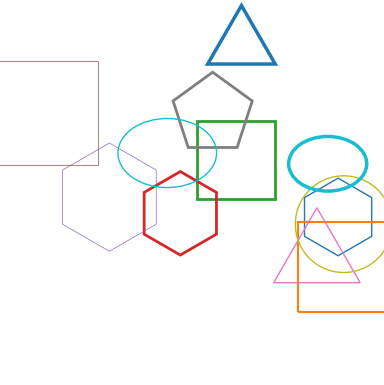[{"shape": "triangle", "thickness": 2.5, "radius": 0.51, "center": [0.627, 0.884]}, {"shape": "hexagon", "thickness": 1, "radius": 0.5, "center": [0.878, 0.436]}, {"shape": "square", "thickness": 1.5, "radius": 0.59, "center": [0.893, 0.307]}, {"shape": "square", "thickness": 2, "radius": 0.51, "center": [0.614, 0.585]}, {"shape": "hexagon", "thickness": 2, "radius": 0.54, "center": [0.468, 0.446]}, {"shape": "hexagon", "thickness": 0.5, "radius": 0.7, "center": [0.284, 0.488]}, {"shape": "square", "thickness": 0.5, "radius": 0.67, "center": [0.121, 0.707]}, {"shape": "triangle", "thickness": 1, "radius": 0.65, "center": [0.823, 0.33]}, {"shape": "pentagon", "thickness": 2, "radius": 0.54, "center": [0.552, 0.704]}, {"shape": "circle", "thickness": 1, "radius": 0.63, "center": [0.893, 0.418]}, {"shape": "oval", "thickness": 2.5, "radius": 0.51, "center": [0.851, 0.575]}, {"shape": "oval", "thickness": 1, "radius": 0.64, "center": [0.434, 0.603]}]